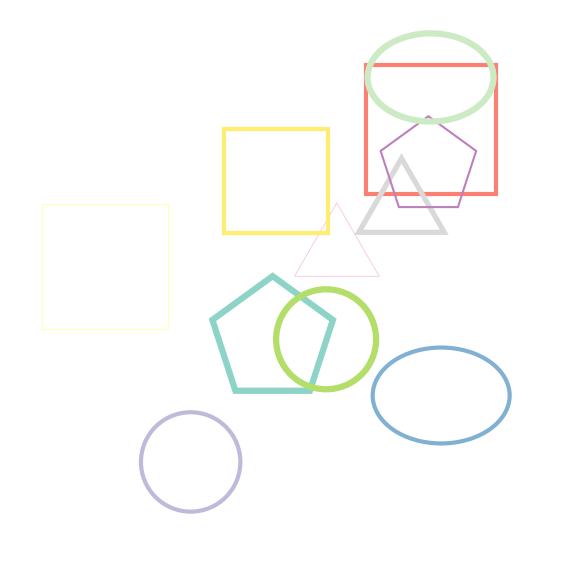[{"shape": "pentagon", "thickness": 3, "radius": 0.55, "center": [0.472, 0.411]}, {"shape": "square", "thickness": 0.5, "radius": 0.54, "center": [0.181, 0.538]}, {"shape": "circle", "thickness": 2, "radius": 0.43, "center": [0.33, 0.199]}, {"shape": "square", "thickness": 2, "radius": 0.56, "center": [0.747, 0.775]}, {"shape": "oval", "thickness": 2, "radius": 0.59, "center": [0.764, 0.314]}, {"shape": "circle", "thickness": 3, "radius": 0.43, "center": [0.565, 0.412]}, {"shape": "triangle", "thickness": 0.5, "radius": 0.42, "center": [0.583, 0.563]}, {"shape": "triangle", "thickness": 2.5, "radius": 0.43, "center": [0.695, 0.64]}, {"shape": "pentagon", "thickness": 1, "radius": 0.43, "center": [0.742, 0.711]}, {"shape": "oval", "thickness": 3, "radius": 0.55, "center": [0.746, 0.865]}, {"shape": "square", "thickness": 2, "radius": 0.45, "center": [0.478, 0.685]}]